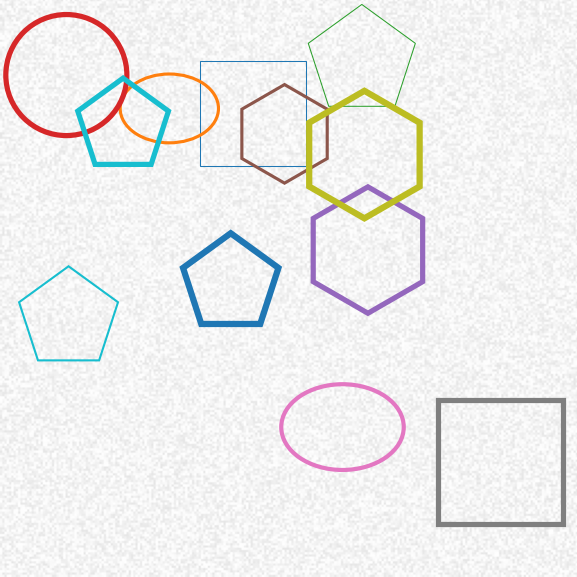[{"shape": "square", "thickness": 0.5, "radius": 0.46, "center": [0.438, 0.802]}, {"shape": "pentagon", "thickness": 3, "radius": 0.43, "center": [0.4, 0.508]}, {"shape": "oval", "thickness": 1.5, "radius": 0.43, "center": [0.293, 0.811]}, {"shape": "pentagon", "thickness": 0.5, "radius": 0.49, "center": [0.627, 0.894]}, {"shape": "circle", "thickness": 2.5, "radius": 0.52, "center": [0.115, 0.869]}, {"shape": "hexagon", "thickness": 2.5, "radius": 0.55, "center": [0.637, 0.566]}, {"shape": "hexagon", "thickness": 1.5, "radius": 0.43, "center": [0.493, 0.767]}, {"shape": "oval", "thickness": 2, "radius": 0.53, "center": [0.593, 0.26]}, {"shape": "square", "thickness": 2.5, "radius": 0.54, "center": [0.867, 0.199]}, {"shape": "hexagon", "thickness": 3, "radius": 0.55, "center": [0.631, 0.731]}, {"shape": "pentagon", "thickness": 2.5, "radius": 0.41, "center": [0.213, 0.781]}, {"shape": "pentagon", "thickness": 1, "radius": 0.45, "center": [0.119, 0.448]}]